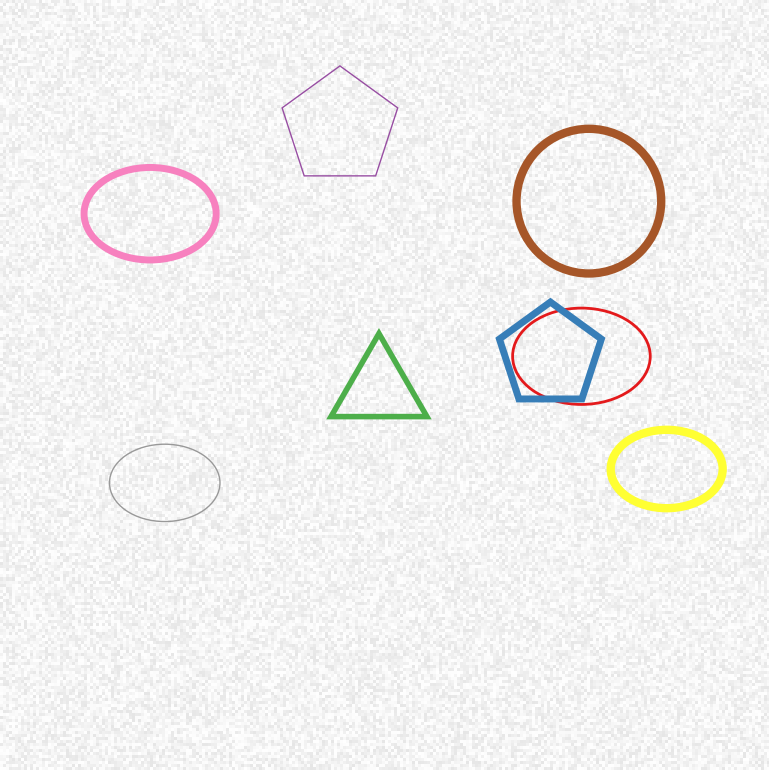[{"shape": "oval", "thickness": 1, "radius": 0.45, "center": [0.755, 0.537]}, {"shape": "pentagon", "thickness": 2.5, "radius": 0.35, "center": [0.715, 0.538]}, {"shape": "triangle", "thickness": 2, "radius": 0.36, "center": [0.492, 0.495]}, {"shape": "pentagon", "thickness": 0.5, "radius": 0.39, "center": [0.441, 0.835]}, {"shape": "oval", "thickness": 3, "radius": 0.36, "center": [0.866, 0.391]}, {"shape": "circle", "thickness": 3, "radius": 0.47, "center": [0.765, 0.739]}, {"shape": "oval", "thickness": 2.5, "radius": 0.43, "center": [0.195, 0.722]}, {"shape": "oval", "thickness": 0.5, "radius": 0.36, "center": [0.214, 0.373]}]